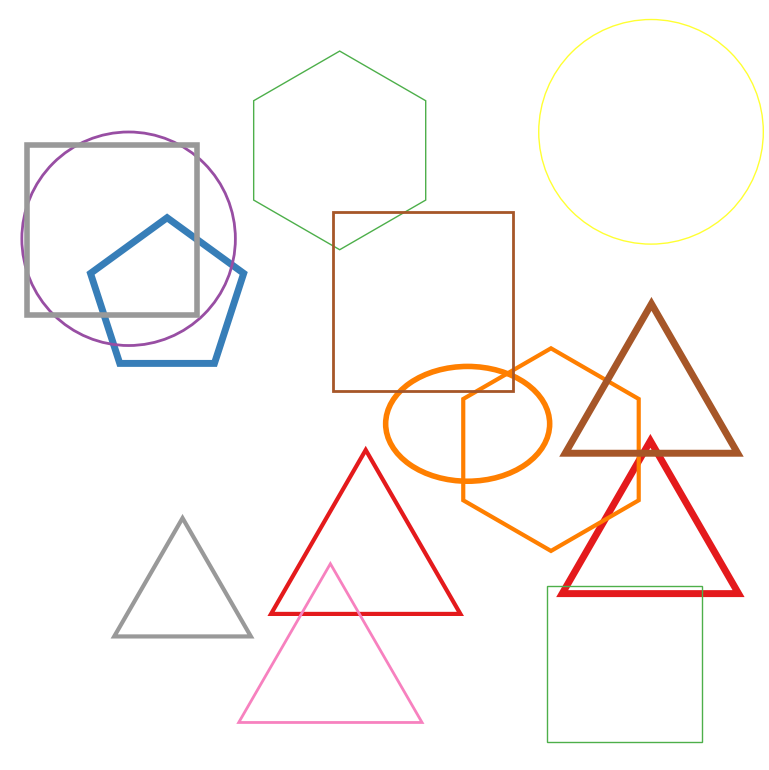[{"shape": "triangle", "thickness": 2.5, "radius": 0.66, "center": [0.845, 0.295]}, {"shape": "triangle", "thickness": 1.5, "radius": 0.71, "center": [0.475, 0.274]}, {"shape": "pentagon", "thickness": 2.5, "radius": 0.52, "center": [0.217, 0.613]}, {"shape": "hexagon", "thickness": 0.5, "radius": 0.64, "center": [0.441, 0.805]}, {"shape": "square", "thickness": 0.5, "radius": 0.51, "center": [0.811, 0.137]}, {"shape": "circle", "thickness": 1, "radius": 0.69, "center": [0.167, 0.69]}, {"shape": "oval", "thickness": 2, "radius": 0.53, "center": [0.607, 0.45]}, {"shape": "hexagon", "thickness": 1.5, "radius": 0.66, "center": [0.716, 0.416]}, {"shape": "circle", "thickness": 0.5, "radius": 0.73, "center": [0.845, 0.829]}, {"shape": "triangle", "thickness": 2.5, "radius": 0.65, "center": [0.846, 0.476]}, {"shape": "square", "thickness": 1, "radius": 0.58, "center": [0.549, 0.609]}, {"shape": "triangle", "thickness": 1, "radius": 0.69, "center": [0.429, 0.13]}, {"shape": "square", "thickness": 2, "radius": 0.55, "center": [0.146, 0.702]}, {"shape": "triangle", "thickness": 1.5, "radius": 0.51, "center": [0.237, 0.225]}]